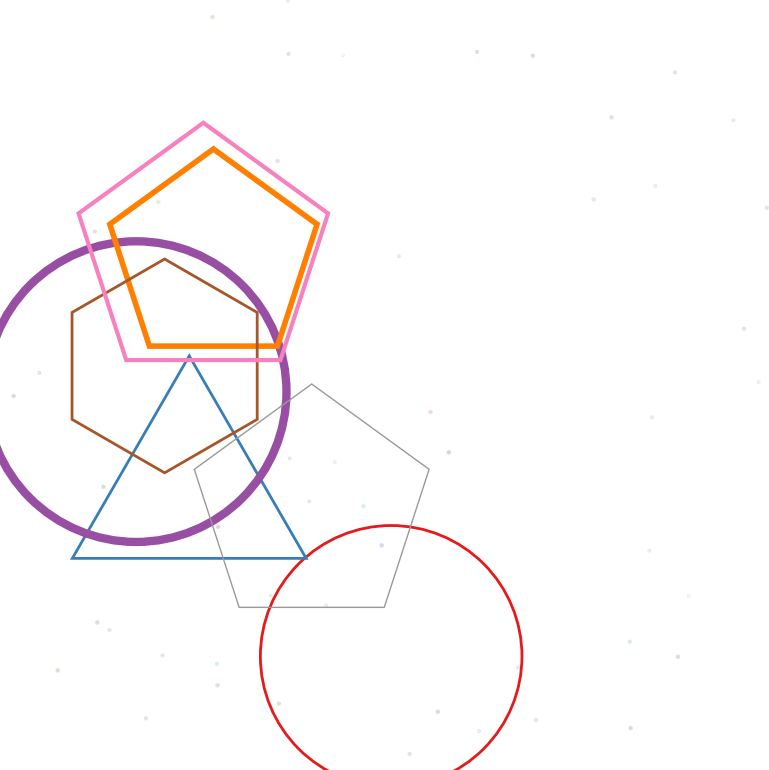[{"shape": "circle", "thickness": 1, "radius": 0.85, "center": [0.508, 0.148]}, {"shape": "triangle", "thickness": 1, "radius": 0.88, "center": [0.246, 0.363]}, {"shape": "circle", "thickness": 3, "radius": 0.98, "center": [0.177, 0.491]}, {"shape": "pentagon", "thickness": 2, "radius": 0.71, "center": [0.277, 0.665]}, {"shape": "hexagon", "thickness": 1, "radius": 0.69, "center": [0.214, 0.525]}, {"shape": "pentagon", "thickness": 1.5, "radius": 0.85, "center": [0.264, 0.67]}, {"shape": "pentagon", "thickness": 0.5, "radius": 0.8, "center": [0.405, 0.341]}]